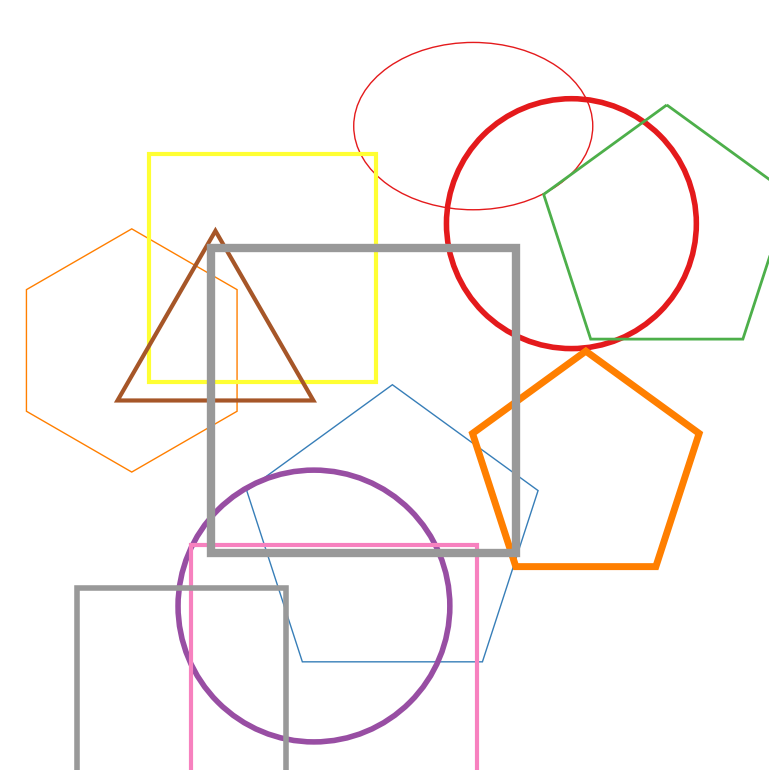[{"shape": "oval", "thickness": 0.5, "radius": 0.78, "center": [0.615, 0.836]}, {"shape": "circle", "thickness": 2, "radius": 0.81, "center": [0.742, 0.71]}, {"shape": "pentagon", "thickness": 0.5, "radius": 0.99, "center": [0.51, 0.301]}, {"shape": "pentagon", "thickness": 1, "radius": 0.84, "center": [0.866, 0.696]}, {"shape": "circle", "thickness": 2, "radius": 0.88, "center": [0.408, 0.213]}, {"shape": "hexagon", "thickness": 0.5, "radius": 0.79, "center": [0.171, 0.545]}, {"shape": "pentagon", "thickness": 2.5, "radius": 0.77, "center": [0.761, 0.389]}, {"shape": "square", "thickness": 1.5, "radius": 0.74, "center": [0.341, 0.652]}, {"shape": "triangle", "thickness": 1.5, "radius": 0.73, "center": [0.28, 0.553]}, {"shape": "square", "thickness": 1.5, "radius": 0.93, "center": [0.433, 0.107]}, {"shape": "square", "thickness": 2, "radius": 0.68, "center": [0.236, 0.101]}, {"shape": "square", "thickness": 3, "radius": 0.99, "center": [0.472, 0.48]}]